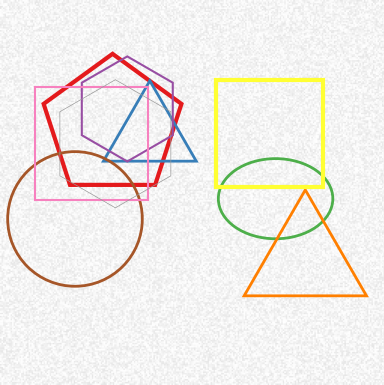[{"shape": "pentagon", "thickness": 3, "radius": 0.94, "center": [0.292, 0.672]}, {"shape": "triangle", "thickness": 2, "radius": 0.7, "center": [0.389, 0.651]}, {"shape": "oval", "thickness": 2, "radius": 0.74, "center": [0.716, 0.484]}, {"shape": "hexagon", "thickness": 1.5, "radius": 0.68, "center": [0.331, 0.717]}, {"shape": "triangle", "thickness": 2, "radius": 0.92, "center": [0.793, 0.323]}, {"shape": "square", "thickness": 3, "radius": 0.69, "center": [0.7, 0.654]}, {"shape": "circle", "thickness": 2, "radius": 0.87, "center": [0.195, 0.431]}, {"shape": "square", "thickness": 1.5, "radius": 0.73, "center": [0.238, 0.627]}, {"shape": "hexagon", "thickness": 0.5, "radius": 0.83, "center": [0.3, 0.627]}]